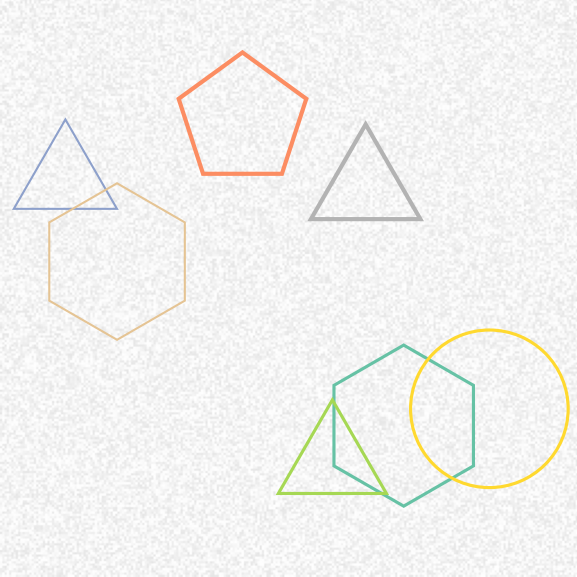[{"shape": "hexagon", "thickness": 1.5, "radius": 0.7, "center": [0.699, 0.262]}, {"shape": "pentagon", "thickness": 2, "radius": 0.58, "center": [0.42, 0.792]}, {"shape": "triangle", "thickness": 1, "radius": 0.52, "center": [0.113, 0.689]}, {"shape": "triangle", "thickness": 1.5, "radius": 0.54, "center": [0.576, 0.199]}, {"shape": "circle", "thickness": 1.5, "radius": 0.68, "center": [0.847, 0.291]}, {"shape": "hexagon", "thickness": 1, "radius": 0.68, "center": [0.203, 0.546]}, {"shape": "triangle", "thickness": 2, "radius": 0.55, "center": [0.633, 0.674]}]